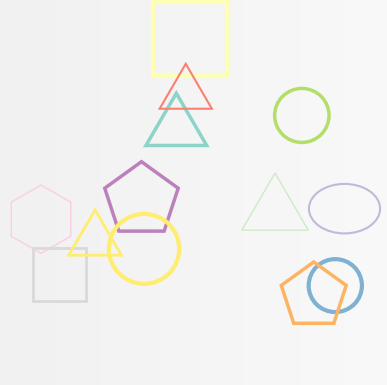[{"shape": "triangle", "thickness": 2.5, "radius": 0.45, "center": [0.455, 0.667]}, {"shape": "square", "thickness": 3, "radius": 0.48, "center": [0.489, 0.899]}, {"shape": "oval", "thickness": 1.5, "radius": 0.46, "center": [0.889, 0.458]}, {"shape": "triangle", "thickness": 1.5, "radius": 0.39, "center": [0.479, 0.756]}, {"shape": "circle", "thickness": 3, "radius": 0.34, "center": [0.865, 0.258]}, {"shape": "pentagon", "thickness": 2.5, "radius": 0.44, "center": [0.81, 0.231]}, {"shape": "circle", "thickness": 2.5, "radius": 0.35, "center": [0.779, 0.7]}, {"shape": "hexagon", "thickness": 1, "radius": 0.44, "center": [0.106, 0.431]}, {"shape": "square", "thickness": 2, "radius": 0.34, "center": [0.154, 0.287]}, {"shape": "pentagon", "thickness": 2.5, "radius": 0.5, "center": [0.365, 0.48]}, {"shape": "triangle", "thickness": 1, "radius": 0.5, "center": [0.71, 0.452]}, {"shape": "triangle", "thickness": 2, "radius": 0.39, "center": [0.245, 0.376]}, {"shape": "circle", "thickness": 3, "radius": 0.45, "center": [0.372, 0.354]}]